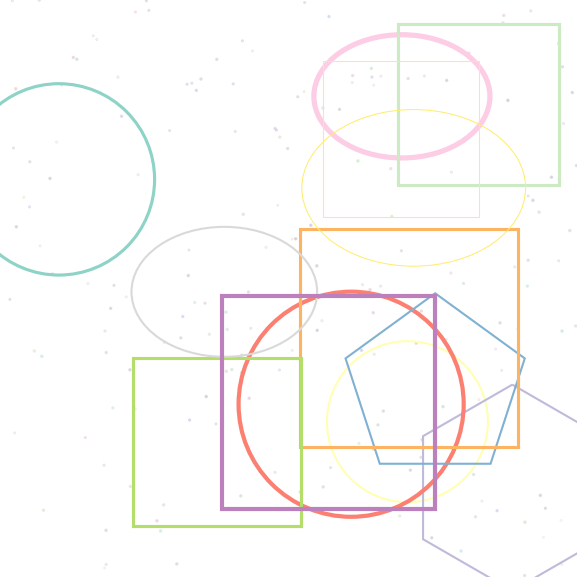[{"shape": "circle", "thickness": 1.5, "radius": 0.83, "center": [0.102, 0.689]}, {"shape": "circle", "thickness": 1, "radius": 0.7, "center": [0.706, 0.269]}, {"shape": "hexagon", "thickness": 1, "radius": 0.89, "center": [0.887, 0.155]}, {"shape": "circle", "thickness": 2, "radius": 0.97, "center": [0.608, 0.299]}, {"shape": "pentagon", "thickness": 1, "radius": 0.82, "center": [0.754, 0.328]}, {"shape": "square", "thickness": 1.5, "radius": 0.94, "center": [0.709, 0.414]}, {"shape": "square", "thickness": 1.5, "radius": 0.73, "center": [0.376, 0.234]}, {"shape": "oval", "thickness": 2.5, "radius": 0.76, "center": [0.696, 0.832]}, {"shape": "oval", "thickness": 1, "radius": 0.8, "center": [0.388, 0.494]}, {"shape": "square", "thickness": 2, "radius": 0.92, "center": [0.569, 0.303]}, {"shape": "square", "thickness": 1.5, "radius": 0.7, "center": [0.829, 0.819]}, {"shape": "oval", "thickness": 0.5, "radius": 0.97, "center": [0.716, 0.674]}, {"shape": "square", "thickness": 0.5, "radius": 0.67, "center": [0.694, 0.759]}]